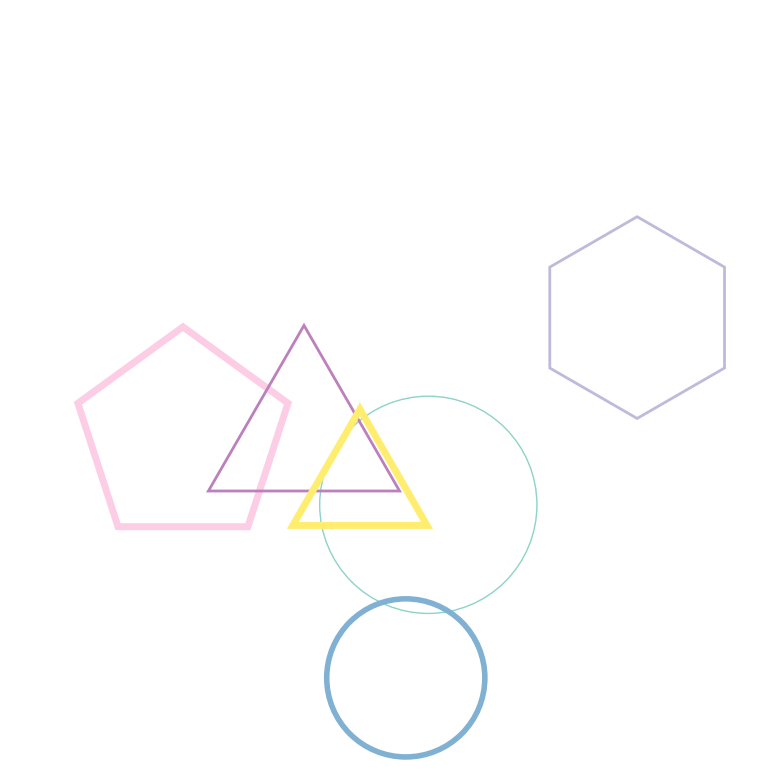[{"shape": "circle", "thickness": 0.5, "radius": 0.71, "center": [0.556, 0.344]}, {"shape": "hexagon", "thickness": 1, "radius": 0.66, "center": [0.827, 0.588]}, {"shape": "circle", "thickness": 2, "radius": 0.51, "center": [0.527, 0.12]}, {"shape": "pentagon", "thickness": 2.5, "radius": 0.72, "center": [0.238, 0.432]}, {"shape": "triangle", "thickness": 1, "radius": 0.72, "center": [0.395, 0.434]}, {"shape": "triangle", "thickness": 2.5, "radius": 0.5, "center": [0.467, 0.368]}]